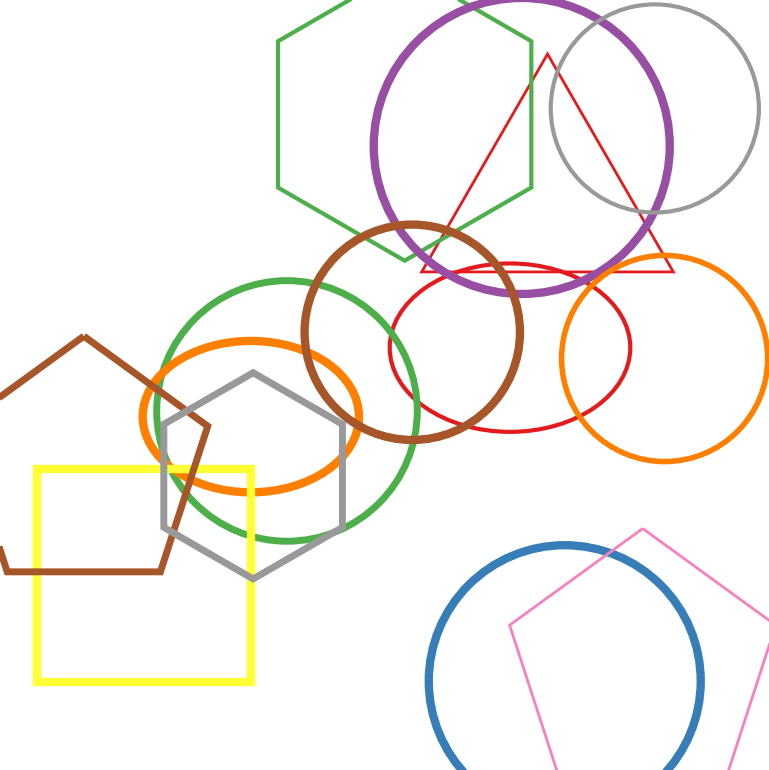[{"shape": "oval", "thickness": 1.5, "radius": 0.78, "center": [0.662, 0.549]}, {"shape": "triangle", "thickness": 1, "radius": 0.94, "center": [0.711, 0.741]}, {"shape": "circle", "thickness": 3, "radius": 0.88, "center": [0.733, 0.115]}, {"shape": "hexagon", "thickness": 1.5, "radius": 0.95, "center": [0.526, 0.851]}, {"shape": "circle", "thickness": 2.5, "radius": 0.85, "center": [0.373, 0.466]}, {"shape": "circle", "thickness": 3, "radius": 0.96, "center": [0.678, 0.81]}, {"shape": "oval", "thickness": 3, "radius": 0.7, "center": [0.326, 0.459]}, {"shape": "circle", "thickness": 2, "radius": 0.67, "center": [0.863, 0.534]}, {"shape": "square", "thickness": 3, "radius": 0.69, "center": [0.187, 0.253]}, {"shape": "circle", "thickness": 3, "radius": 0.7, "center": [0.535, 0.568]}, {"shape": "pentagon", "thickness": 2.5, "radius": 0.85, "center": [0.109, 0.394]}, {"shape": "pentagon", "thickness": 1, "radius": 0.91, "center": [0.835, 0.132]}, {"shape": "circle", "thickness": 1.5, "radius": 0.68, "center": [0.85, 0.859]}, {"shape": "hexagon", "thickness": 2.5, "radius": 0.67, "center": [0.329, 0.382]}]